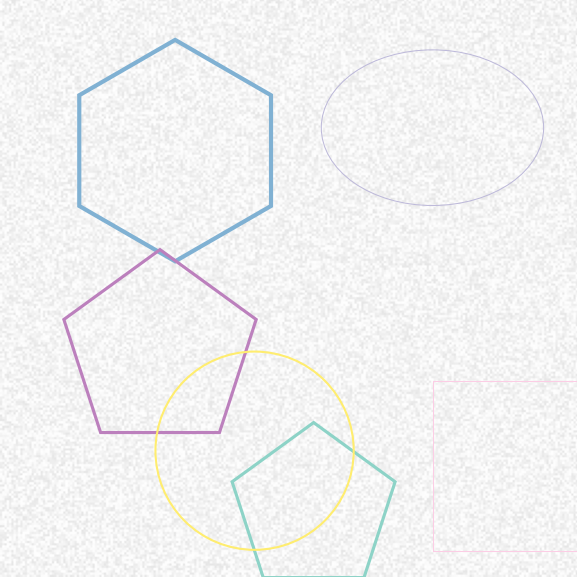[{"shape": "pentagon", "thickness": 1.5, "radius": 0.74, "center": [0.543, 0.119]}, {"shape": "oval", "thickness": 0.5, "radius": 0.96, "center": [0.749, 0.778]}, {"shape": "hexagon", "thickness": 2, "radius": 0.96, "center": [0.303, 0.738]}, {"shape": "square", "thickness": 0.5, "radius": 0.74, "center": [0.898, 0.192]}, {"shape": "pentagon", "thickness": 1.5, "radius": 0.88, "center": [0.277, 0.392]}, {"shape": "circle", "thickness": 1, "radius": 0.86, "center": [0.441, 0.219]}]